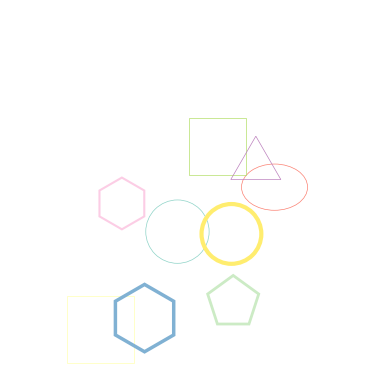[{"shape": "circle", "thickness": 0.5, "radius": 0.41, "center": [0.461, 0.398]}, {"shape": "square", "thickness": 0.5, "radius": 0.44, "center": [0.261, 0.145]}, {"shape": "oval", "thickness": 0.5, "radius": 0.43, "center": [0.713, 0.514]}, {"shape": "hexagon", "thickness": 2.5, "radius": 0.44, "center": [0.375, 0.174]}, {"shape": "square", "thickness": 0.5, "radius": 0.37, "center": [0.566, 0.62]}, {"shape": "hexagon", "thickness": 1.5, "radius": 0.34, "center": [0.317, 0.472]}, {"shape": "triangle", "thickness": 0.5, "radius": 0.38, "center": [0.664, 0.571]}, {"shape": "pentagon", "thickness": 2, "radius": 0.35, "center": [0.606, 0.215]}, {"shape": "circle", "thickness": 3, "radius": 0.39, "center": [0.601, 0.392]}]